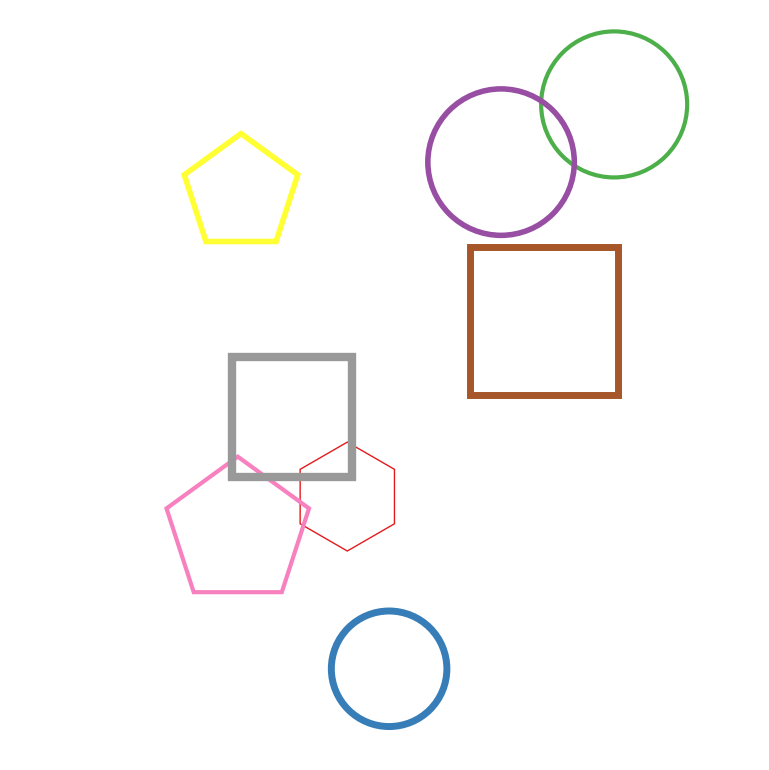[{"shape": "hexagon", "thickness": 0.5, "radius": 0.35, "center": [0.451, 0.355]}, {"shape": "circle", "thickness": 2.5, "radius": 0.38, "center": [0.505, 0.131]}, {"shape": "circle", "thickness": 1.5, "radius": 0.47, "center": [0.798, 0.864]}, {"shape": "circle", "thickness": 2, "radius": 0.48, "center": [0.651, 0.789]}, {"shape": "pentagon", "thickness": 2, "radius": 0.39, "center": [0.313, 0.749]}, {"shape": "square", "thickness": 2.5, "radius": 0.48, "center": [0.707, 0.583]}, {"shape": "pentagon", "thickness": 1.5, "radius": 0.49, "center": [0.309, 0.31]}, {"shape": "square", "thickness": 3, "radius": 0.39, "center": [0.379, 0.458]}]